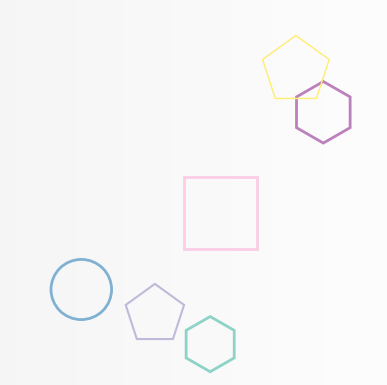[{"shape": "hexagon", "thickness": 2, "radius": 0.36, "center": [0.542, 0.106]}, {"shape": "pentagon", "thickness": 1.5, "radius": 0.4, "center": [0.4, 0.183]}, {"shape": "circle", "thickness": 2, "radius": 0.39, "center": [0.21, 0.248]}, {"shape": "square", "thickness": 2, "radius": 0.47, "center": [0.569, 0.447]}, {"shape": "hexagon", "thickness": 2, "radius": 0.4, "center": [0.834, 0.708]}, {"shape": "pentagon", "thickness": 1, "radius": 0.45, "center": [0.764, 0.817]}]